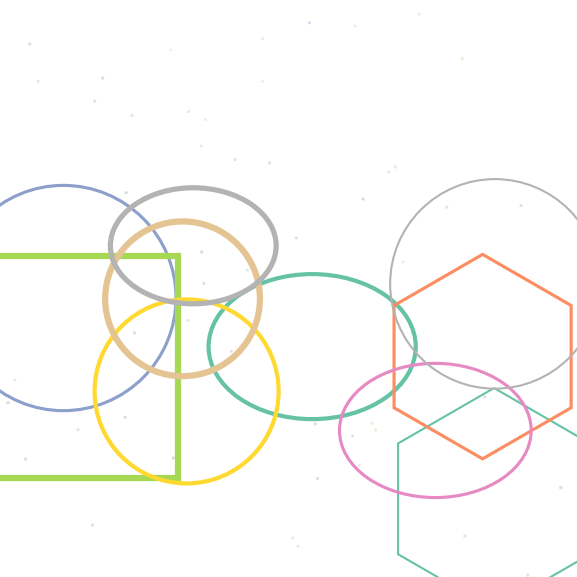[{"shape": "oval", "thickness": 2, "radius": 0.9, "center": [0.541, 0.399]}, {"shape": "hexagon", "thickness": 1, "radius": 0.96, "center": [0.856, 0.135]}, {"shape": "hexagon", "thickness": 1.5, "radius": 0.89, "center": [0.836, 0.382]}, {"shape": "circle", "thickness": 1.5, "radius": 0.98, "center": [0.11, 0.483]}, {"shape": "oval", "thickness": 1.5, "radius": 0.83, "center": [0.754, 0.254]}, {"shape": "square", "thickness": 3, "radius": 0.96, "center": [0.116, 0.363]}, {"shape": "circle", "thickness": 2, "radius": 0.8, "center": [0.323, 0.321]}, {"shape": "circle", "thickness": 3, "radius": 0.67, "center": [0.316, 0.482]}, {"shape": "oval", "thickness": 2.5, "radius": 0.72, "center": [0.335, 0.574]}, {"shape": "circle", "thickness": 1, "radius": 0.91, "center": [0.857, 0.508]}]